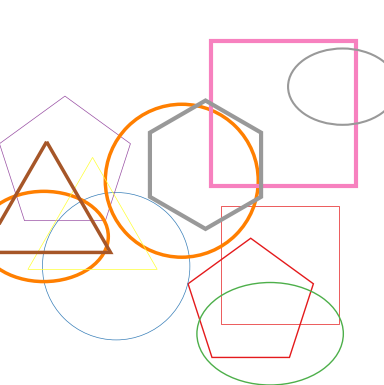[{"shape": "pentagon", "thickness": 1, "radius": 0.86, "center": [0.651, 0.21]}, {"shape": "square", "thickness": 0.5, "radius": 0.77, "center": [0.727, 0.311]}, {"shape": "circle", "thickness": 0.5, "radius": 0.96, "center": [0.302, 0.309]}, {"shape": "oval", "thickness": 1, "radius": 0.95, "center": [0.702, 0.133]}, {"shape": "pentagon", "thickness": 0.5, "radius": 0.89, "center": [0.169, 0.572]}, {"shape": "circle", "thickness": 2.5, "radius": 0.99, "center": [0.472, 0.531]}, {"shape": "oval", "thickness": 2.5, "radius": 0.84, "center": [0.114, 0.386]}, {"shape": "triangle", "thickness": 0.5, "radius": 0.97, "center": [0.24, 0.397]}, {"shape": "triangle", "thickness": 2.5, "radius": 0.96, "center": [0.121, 0.44]}, {"shape": "square", "thickness": 3, "radius": 0.94, "center": [0.736, 0.704]}, {"shape": "oval", "thickness": 1.5, "radius": 0.71, "center": [0.89, 0.775]}, {"shape": "hexagon", "thickness": 3, "radius": 0.83, "center": [0.534, 0.572]}]